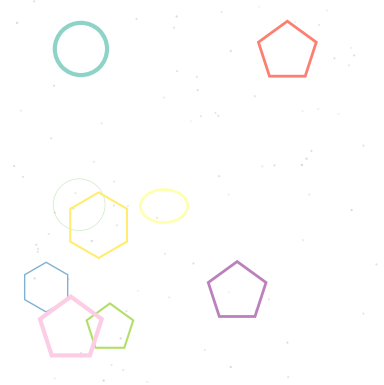[{"shape": "circle", "thickness": 3, "radius": 0.34, "center": [0.21, 0.873]}, {"shape": "oval", "thickness": 2, "radius": 0.31, "center": [0.426, 0.465]}, {"shape": "pentagon", "thickness": 2, "radius": 0.39, "center": [0.746, 0.866]}, {"shape": "hexagon", "thickness": 1, "radius": 0.32, "center": [0.12, 0.254]}, {"shape": "pentagon", "thickness": 1.5, "radius": 0.32, "center": [0.286, 0.148]}, {"shape": "pentagon", "thickness": 3, "radius": 0.42, "center": [0.184, 0.145]}, {"shape": "pentagon", "thickness": 2, "radius": 0.39, "center": [0.616, 0.242]}, {"shape": "circle", "thickness": 0.5, "radius": 0.34, "center": [0.206, 0.468]}, {"shape": "hexagon", "thickness": 1.5, "radius": 0.43, "center": [0.256, 0.415]}]